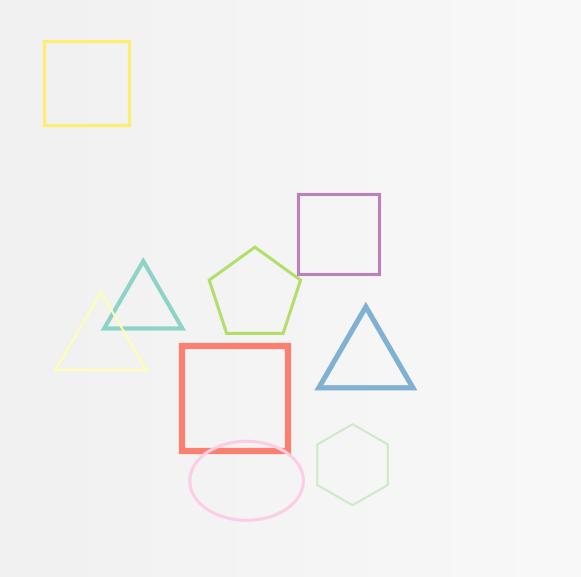[{"shape": "triangle", "thickness": 2, "radius": 0.39, "center": [0.247, 0.469]}, {"shape": "triangle", "thickness": 1, "radius": 0.45, "center": [0.174, 0.404]}, {"shape": "square", "thickness": 3, "radius": 0.46, "center": [0.404, 0.309]}, {"shape": "triangle", "thickness": 2.5, "radius": 0.47, "center": [0.629, 0.374]}, {"shape": "pentagon", "thickness": 1.5, "radius": 0.41, "center": [0.439, 0.489]}, {"shape": "oval", "thickness": 1.5, "radius": 0.49, "center": [0.424, 0.167]}, {"shape": "square", "thickness": 1.5, "radius": 0.35, "center": [0.583, 0.594]}, {"shape": "hexagon", "thickness": 1, "radius": 0.35, "center": [0.607, 0.194]}, {"shape": "square", "thickness": 1.5, "radius": 0.37, "center": [0.149, 0.855]}]